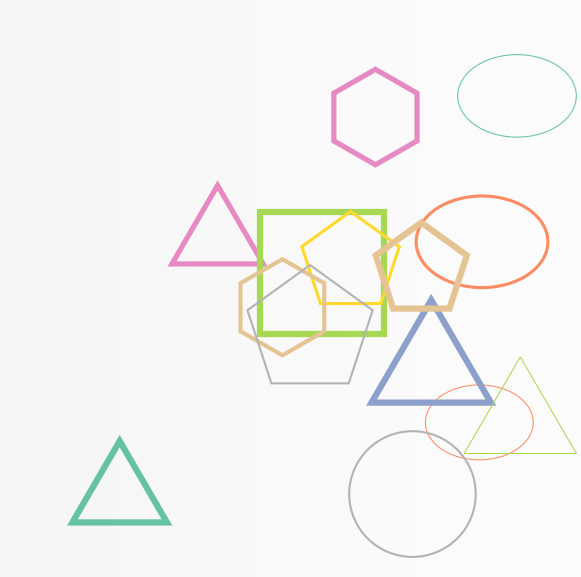[{"shape": "triangle", "thickness": 3, "radius": 0.47, "center": [0.206, 0.141]}, {"shape": "oval", "thickness": 0.5, "radius": 0.51, "center": [0.889, 0.833]}, {"shape": "oval", "thickness": 1.5, "radius": 0.57, "center": [0.829, 0.58]}, {"shape": "oval", "thickness": 0.5, "radius": 0.46, "center": [0.825, 0.268]}, {"shape": "triangle", "thickness": 3, "radius": 0.59, "center": [0.742, 0.361]}, {"shape": "hexagon", "thickness": 2.5, "radius": 0.41, "center": [0.646, 0.796]}, {"shape": "triangle", "thickness": 2.5, "radius": 0.45, "center": [0.374, 0.587]}, {"shape": "triangle", "thickness": 0.5, "radius": 0.56, "center": [0.895, 0.27]}, {"shape": "square", "thickness": 3, "radius": 0.53, "center": [0.554, 0.527]}, {"shape": "pentagon", "thickness": 1.5, "radius": 0.44, "center": [0.603, 0.545]}, {"shape": "hexagon", "thickness": 2, "radius": 0.42, "center": [0.486, 0.467]}, {"shape": "pentagon", "thickness": 3, "radius": 0.41, "center": [0.725, 0.531]}, {"shape": "pentagon", "thickness": 1, "radius": 0.57, "center": [0.533, 0.427]}, {"shape": "circle", "thickness": 1, "radius": 0.54, "center": [0.71, 0.144]}]